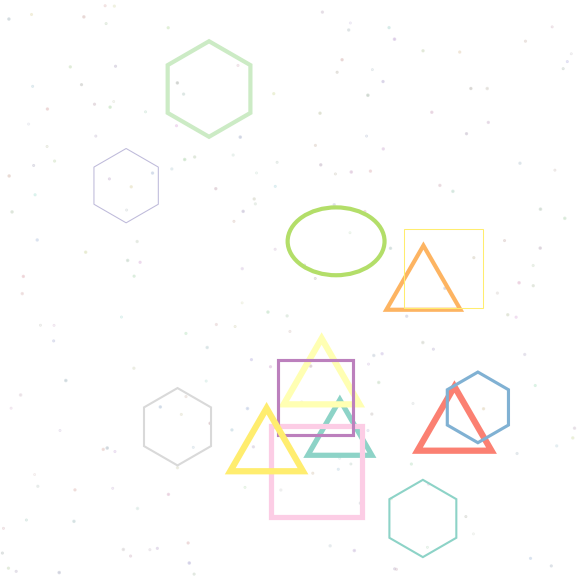[{"shape": "hexagon", "thickness": 1, "radius": 0.33, "center": [0.732, 0.101]}, {"shape": "triangle", "thickness": 2.5, "radius": 0.32, "center": [0.588, 0.243]}, {"shape": "triangle", "thickness": 3, "radius": 0.38, "center": [0.557, 0.337]}, {"shape": "hexagon", "thickness": 0.5, "radius": 0.32, "center": [0.218, 0.678]}, {"shape": "triangle", "thickness": 3, "radius": 0.37, "center": [0.787, 0.256]}, {"shape": "hexagon", "thickness": 1.5, "radius": 0.31, "center": [0.827, 0.294]}, {"shape": "triangle", "thickness": 2, "radius": 0.37, "center": [0.733, 0.5]}, {"shape": "oval", "thickness": 2, "radius": 0.42, "center": [0.582, 0.581]}, {"shape": "square", "thickness": 2.5, "radius": 0.39, "center": [0.548, 0.183]}, {"shape": "hexagon", "thickness": 1, "radius": 0.34, "center": [0.307, 0.26]}, {"shape": "square", "thickness": 1.5, "radius": 0.33, "center": [0.546, 0.31]}, {"shape": "hexagon", "thickness": 2, "radius": 0.41, "center": [0.362, 0.845]}, {"shape": "triangle", "thickness": 3, "radius": 0.36, "center": [0.462, 0.219]}, {"shape": "square", "thickness": 0.5, "radius": 0.34, "center": [0.768, 0.534]}]